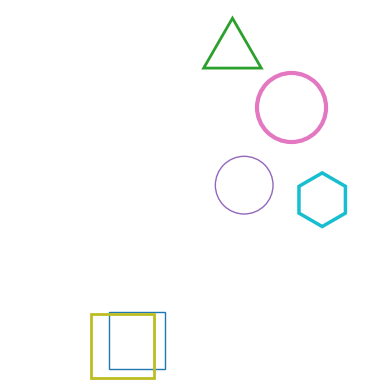[{"shape": "square", "thickness": 1, "radius": 0.37, "center": [0.355, 0.116]}, {"shape": "triangle", "thickness": 2, "radius": 0.43, "center": [0.604, 0.866]}, {"shape": "circle", "thickness": 1, "radius": 0.37, "center": [0.634, 0.519]}, {"shape": "circle", "thickness": 3, "radius": 0.45, "center": [0.757, 0.721]}, {"shape": "square", "thickness": 2, "radius": 0.41, "center": [0.318, 0.102]}, {"shape": "hexagon", "thickness": 2.5, "radius": 0.35, "center": [0.837, 0.481]}]